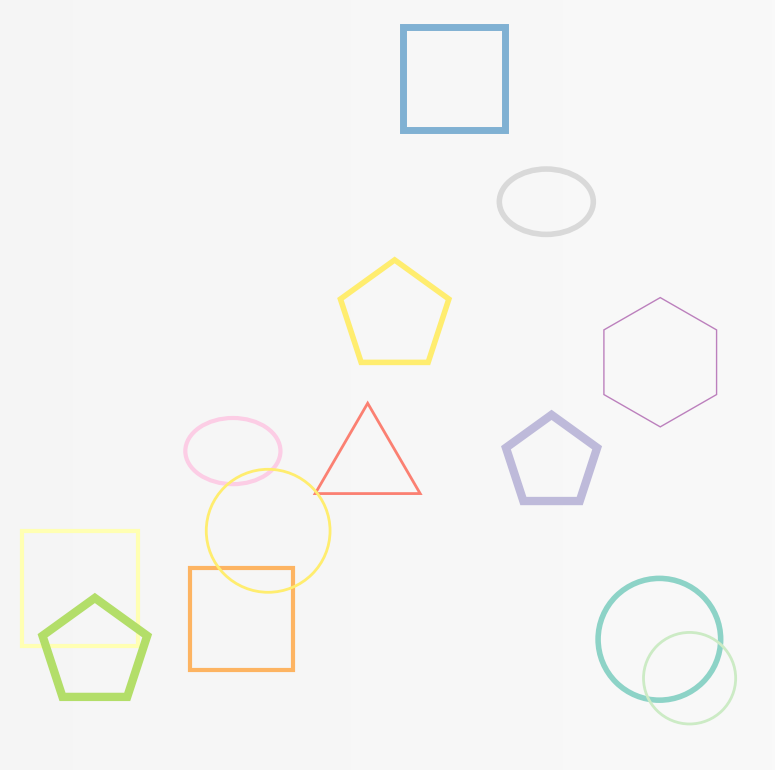[{"shape": "circle", "thickness": 2, "radius": 0.4, "center": [0.851, 0.17]}, {"shape": "square", "thickness": 1.5, "radius": 0.37, "center": [0.103, 0.236]}, {"shape": "pentagon", "thickness": 3, "radius": 0.31, "center": [0.712, 0.399]}, {"shape": "triangle", "thickness": 1, "radius": 0.39, "center": [0.474, 0.398]}, {"shape": "square", "thickness": 2.5, "radius": 0.33, "center": [0.586, 0.898]}, {"shape": "square", "thickness": 1.5, "radius": 0.33, "center": [0.312, 0.196]}, {"shape": "pentagon", "thickness": 3, "radius": 0.36, "center": [0.122, 0.152]}, {"shape": "oval", "thickness": 1.5, "radius": 0.31, "center": [0.301, 0.414]}, {"shape": "oval", "thickness": 2, "radius": 0.3, "center": [0.705, 0.738]}, {"shape": "hexagon", "thickness": 0.5, "radius": 0.42, "center": [0.852, 0.53]}, {"shape": "circle", "thickness": 1, "radius": 0.3, "center": [0.89, 0.119]}, {"shape": "circle", "thickness": 1, "radius": 0.4, "center": [0.346, 0.311]}, {"shape": "pentagon", "thickness": 2, "radius": 0.37, "center": [0.509, 0.589]}]